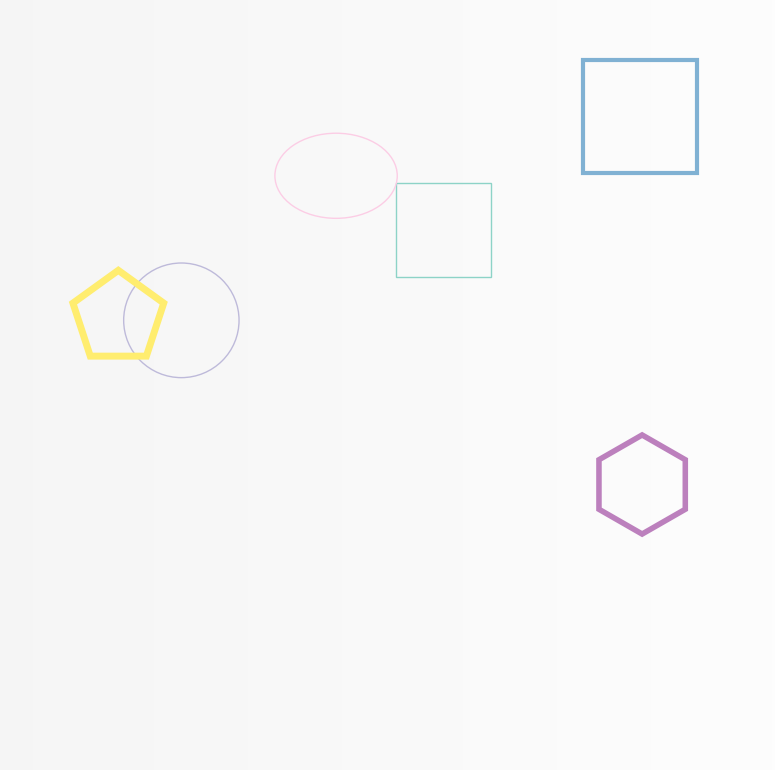[{"shape": "square", "thickness": 0.5, "radius": 0.31, "center": [0.572, 0.701]}, {"shape": "circle", "thickness": 0.5, "radius": 0.37, "center": [0.234, 0.584]}, {"shape": "square", "thickness": 1.5, "radius": 0.37, "center": [0.825, 0.849]}, {"shape": "oval", "thickness": 0.5, "radius": 0.39, "center": [0.434, 0.772]}, {"shape": "hexagon", "thickness": 2, "radius": 0.32, "center": [0.829, 0.371]}, {"shape": "pentagon", "thickness": 2.5, "radius": 0.31, "center": [0.153, 0.587]}]